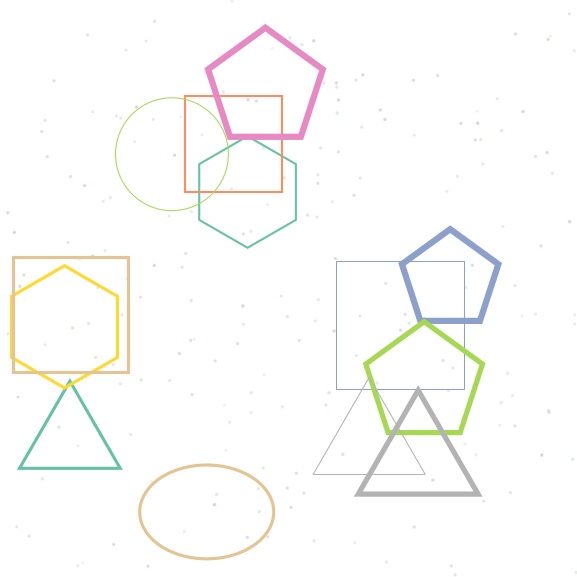[{"shape": "triangle", "thickness": 1.5, "radius": 0.5, "center": [0.121, 0.239]}, {"shape": "hexagon", "thickness": 1, "radius": 0.48, "center": [0.429, 0.667]}, {"shape": "square", "thickness": 1, "radius": 0.42, "center": [0.404, 0.749]}, {"shape": "square", "thickness": 0.5, "radius": 0.56, "center": [0.692, 0.437]}, {"shape": "pentagon", "thickness": 3, "radius": 0.44, "center": [0.779, 0.515]}, {"shape": "pentagon", "thickness": 3, "radius": 0.52, "center": [0.46, 0.847]}, {"shape": "circle", "thickness": 0.5, "radius": 0.49, "center": [0.298, 0.732]}, {"shape": "pentagon", "thickness": 2.5, "radius": 0.53, "center": [0.734, 0.336]}, {"shape": "hexagon", "thickness": 1.5, "radius": 0.53, "center": [0.112, 0.433]}, {"shape": "oval", "thickness": 1.5, "radius": 0.58, "center": [0.358, 0.113]}, {"shape": "square", "thickness": 1.5, "radius": 0.5, "center": [0.122, 0.454]}, {"shape": "triangle", "thickness": 2.5, "radius": 0.6, "center": [0.724, 0.203]}, {"shape": "triangle", "thickness": 0.5, "radius": 0.56, "center": [0.639, 0.234]}]